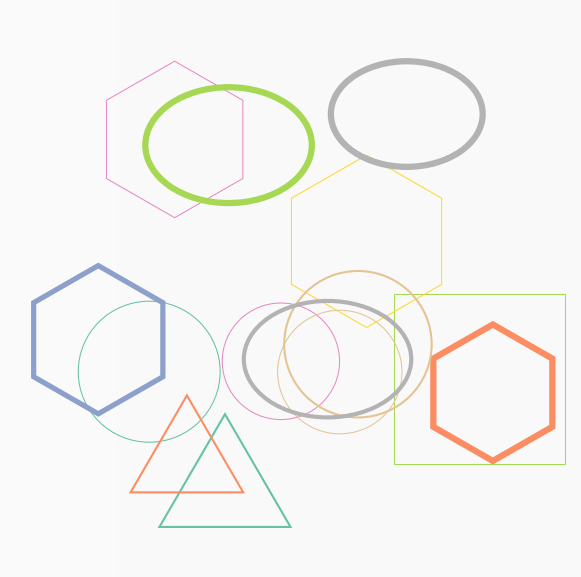[{"shape": "circle", "thickness": 0.5, "radius": 0.61, "center": [0.257, 0.355]}, {"shape": "triangle", "thickness": 1, "radius": 0.65, "center": [0.387, 0.152]}, {"shape": "triangle", "thickness": 1, "radius": 0.56, "center": [0.322, 0.202]}, {"shape": "hexagon", "thickness": 3, "radius": 0.59, "center": [0.848, 0.319]}, {"shape": "hexagon", "thickness": 2.5, "radius": 0.64, "center": [0.169, 0.411]}, {"shape": "circle", "thickness": 0.5, "radius": 0.5, "center": [0.483, 0.374]}, {"shape": "hexagon", "thickness": 0.5, "radius": 0.68, "center": [0.3, 0.758]}, {"shape": "square", "thickness": 0.5, "radius": 0.74, "center": [0.826, 0.343]}, {"shape": "oval", "thickness": 3, "radius": 0.72, "center": [0.393, 0.748]}, {"shape": "hexagon", "thickness": 0.5, "radius": 0.75, "center": [0.631, 0.581]}, {"shape": "circle", "thickness": 0.5, "radius": 0.53, "center": [0.585, 0.355]}, {"shape": "circle", "thickness": 1, "radius": 0.63, "center": [0.616, 0.403]}, {"shape": "oval", "thickness": 3, "radius": 0.65, "center": [0.7, 0.802]}, {"shape": "oval", "thickness": 2, "radius": 0.72, "center": [0.563, 0.377]}]